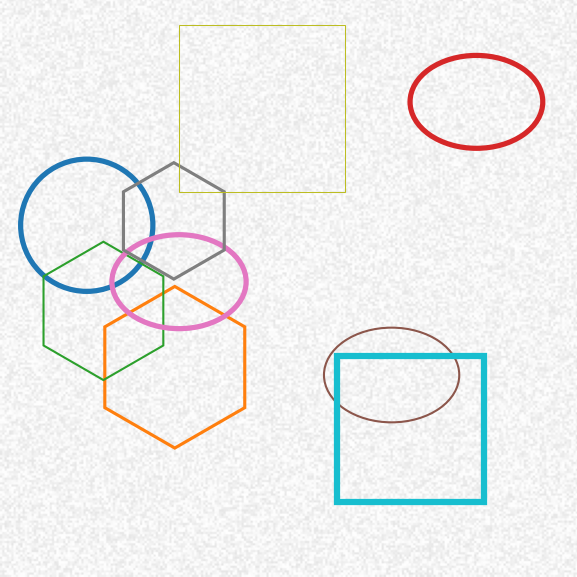[{"shape": "circle", "thickness": 2.5, "radius": 0.57, "center": [0.15, 0.609]}, {"shape": "hexagon", "thickness": 1.5, "radius": 0.7, "center": [0.303, 0.363]}, {"shape": "hexagon", "thickness": 1, "radius": 0.6, "center": [0.179, 0.461]}, {"shape": "oval", "thickness": 2.5, "radius": 0.57, "center": [0.825, 0.823]}, {"shape": "oval", "thickness": 1, "radius": 0.59, "center": [0.678, 0.35]}, {"shape": "oval", "thickness": 2.5, "radius": 0.58, "center": [0.31, 0.511]}, {"shape": "hexagon", "thickness": 1.5, "radius": 0.5, "center": [0.301, 0.617]}, {"shape": "square", "thickness": 0.5, "radius": 0.72, "center": [0.454, 0.812]}, {"shape": "square", "thickness": 3, "radius": 0.63, "center": [0.711, 0.256]}]